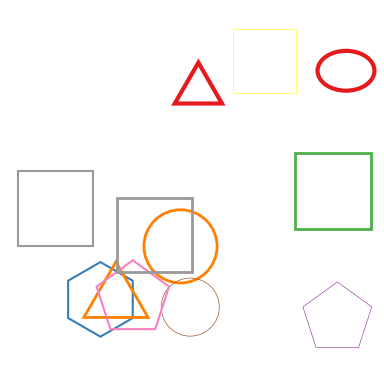[{"shape": "oval", "thickness": 3, "radius": 0.37, "center": [0.899, 0.816]}, {"shape": "triangle", "thickness": 3, "radius": 0.35, "center": [0.515, 0.767]}, {"shape": "hexagon", "thickness": 1.5, "radius": 0.48, "center": [0.261, 0.222]}, {"shape": "square", "thickness": 2, "radius": 0.49, "center": [0.865, 0.503]}, {"shape": "pentagon", "thickness": 0.5, "radius": 0.47, "center": [0.876, 0.174]}, {"shape": "triangle", "thickness": 2, "radius": 0.48, "center": [0.301, 0.224]}, {"shape": "circle", "thickness": 2, "radius": 0.48, "center": [0.469, 0.36]}, {"shape": "square", "thickness": 0.5, "radius": 0.41, "center": [0.687, 0.841]}, {"shape": "circle", "thickness": 0.5, "radius": 0.38, "center": [0.494, 0.202]}, {"shape": "pentagon", "thickness": 1.5, "radius": 0.49, "center": [0.345, 0.225]}, {"shape": "square", "thickness": 1.5, "radius": 0.49, "center": [0.144, 0.459]}, {"shape": "square", "thickness": 2, "radius": 0.48, "center": [0.401, 0.39]}]